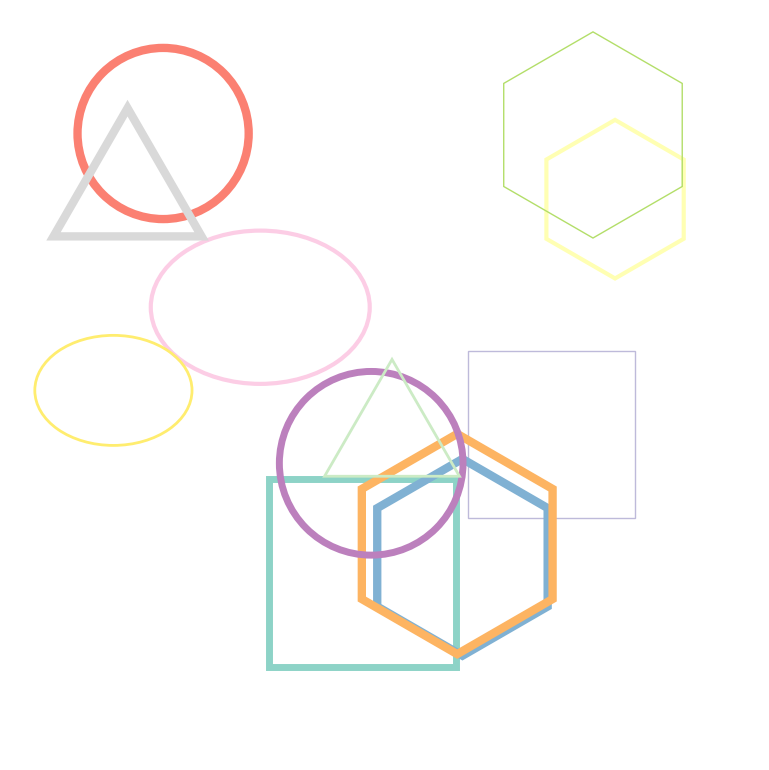[{"shape": "square", "thickness": 2.5, "radius": 0.61, "center": [0.471, 0.255]}, {"shape": "hexagon", "thickness": 1.5, "radius": 0.51, "center": [0.799, 0.741]}, {"shape": "square", "thickness": 0.5, "radius": 0.54, "center": [0.716, 0.436]}, {"shape": "circle", "thickness": 3, "radius": 0.56, "center": [0.212, 0.827]}, {"shape": "hexagon", "thickness": 3, "radius": 0.64, "center": [0.601, 0.276]}, {"shape": "hexagon", "thickness": 3, "radius": 0.72, "center": [0.594, 0.294]}, {"shape": "hexagon", "thickness": 0.5, "radius": 0.67, "center": [0.77, 0.825]}, {"shape": "oval", "thickness": 1.5, "radius": 0.71, "center": [0.338, 0.601]}, {"shape": "triangle", "thickness": 3, "radius": 0.56, "center": [0.166, 0.749]}, {"shape": "circle", "thickness": 2.5, "radius": 0.6, "center": [0.482, 0.398]}, {"shape": "triangle", "thickness": 1, "radius": 0.51, "center": [0.509, 0.432]}, {"shape": "oval", "thickness": 1, "radius": 0.51, "center": [0.147, 0.493]}]